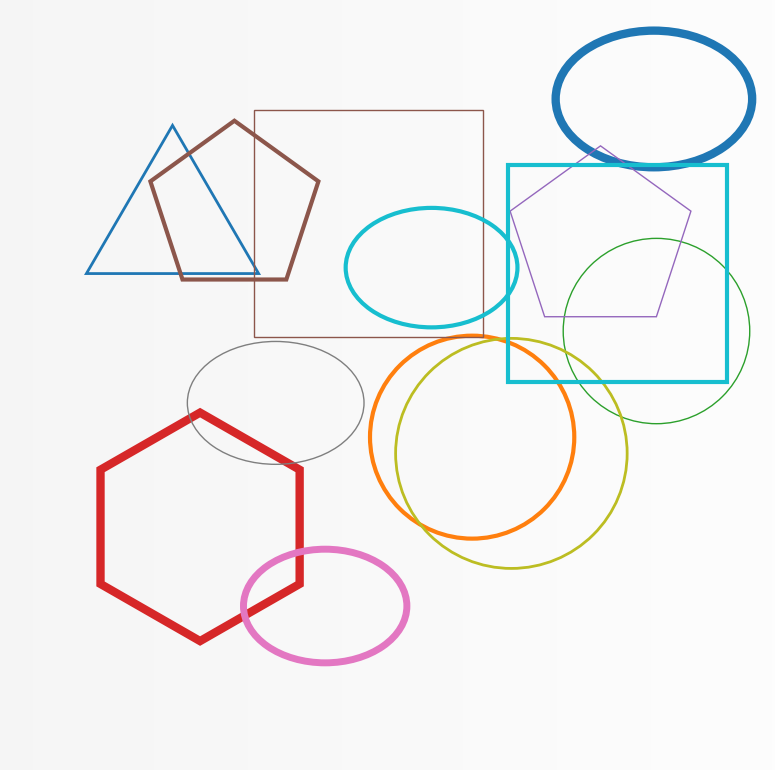[{"shape": "oval", "thickness": 3, "radius": 0.63, "center": [0.844, 0.871]}, {"shape": "triangle", "thickness": 1, "radius": 0.64, "center": [0.223, 0.709]}, {"shape": "circle", "thickness": 1.5, "radius": 0.66, "center": [0.609, 0.432]}, {"shape": "circle", "thickness": 0.5, "radius": 0.6, "center": [0.847, 0.57]}, {"shape": "hexagon", "thickness": 3, "radius": 0.74, "center": [0.258, 0.316]}, {"shape": "pentagon", "thickness": 0.5, "radius": 0.61, "center": [0.775, 0.688]}, {"shape": "pentagon", "thickness": 1.5, "radius": 0.57, "center": [0.302, 0.729]}, {"shape": "square", "thickness": 0.5, "radius": 0.74, "center": [0.475, 0.71]}, {"shape": "oval", "thickness": 2.5, "radius": 0.53, "center": [0.42, 0.213]}, {"shape": "oval", "thickness": 0.5, "radius": 0.57, "center": [0.356, 0.477]}, {"shape": "circle", "thickness": 1, "radius": 0.75, "center": [0.66, 0.411]}, {"shape": "square", "thickness": 1.5, "radius": 0.71, "center": [0.797, 0.645]}, {"shape": "oval", "thickness": 1.5, "radius": 0.55, "center": [0.557, 0.652]}]